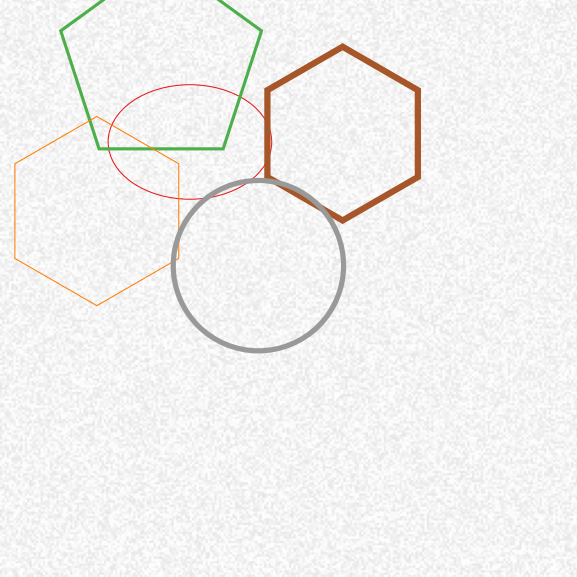[{"shape": "oval", "thickness": 0.5, "radius": 0.71, "center": [0.329, 0.753]}, {"shape": "pentagon", "thickness": 1.5, "radius": 0.91, "center": [0.279, 0.889]}, {"shape": "hexagon", "thickness": 0.5, "radius": 0.82, "center": [0.168, 0.634]}, {"shape": "hexagon", "thickness": 3, "radius": 0.75, "center": [0.593, 0.768]}, {"shape": "circle", "thickness": 2.5, "radius": 0.74, "center": [0.447, 0.539]}]